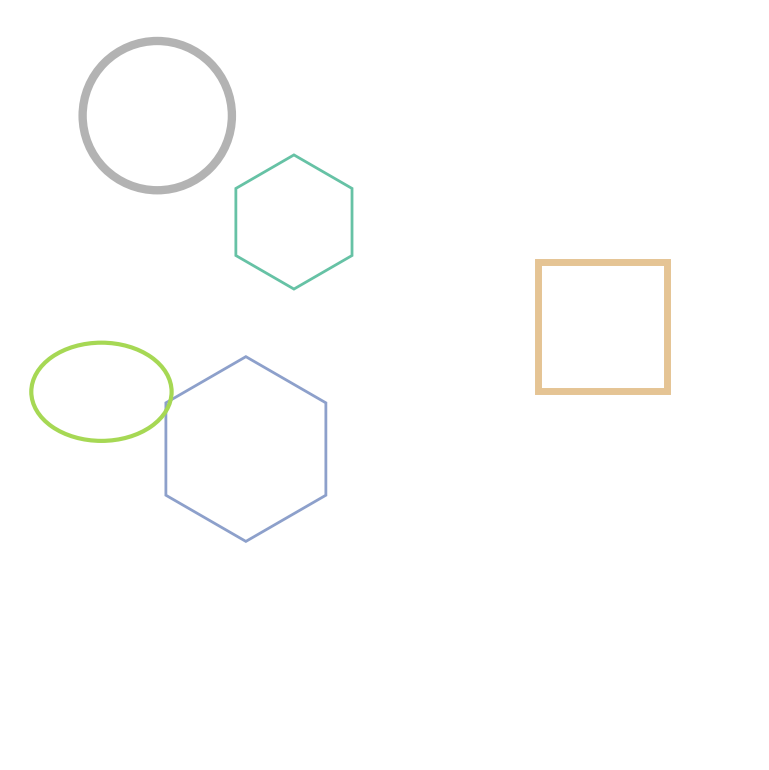[{"shape": "hexagon", "thickness": 1, "radius": 0.44, "center": [0.382, 0.712]}, {"shape": "hexagon", "thickness": 1, "radius": 0.6, "center": [0.319, 0.417]}, {"shape": "oval", "thickness": 1.5, "radius": 0.46, "center": [0.132, 0.491]}, {"shape": "square", "thickness": 2.5, "radius": 0.42, "center": [0.783, 0.576]}, {"shape": "circle", "thickness": 3, "radius": 0.48, "center": [0.204, 0.85]}]